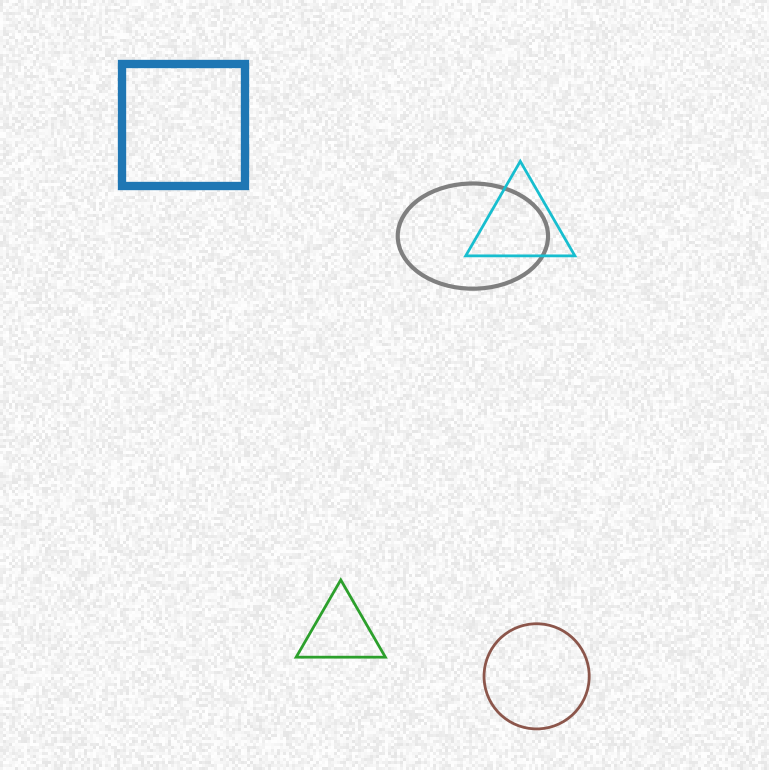[{"shape": "square", "thickness": 3, "radius": 0.4, "center": [0.239, 0.838]}, {"shape": "triangle", "thickness": 1, "radius": 0.33, "center": [0.443, 0.18]}, {"shape": "circle", "thickness": 1, "radius": 0.34, "center": [0.697, 0.122]}, {"shape": "oval", "thickness": 1.5, "radius": 0.49, "center": [0.614, 0.693]}, {"shape": "triangle", "thickness": 1, "radius": 0.41, "center": [0.676, 0.709]}]